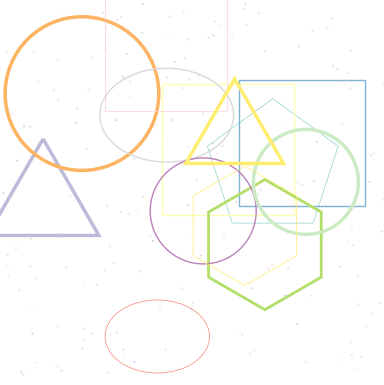[{"shape": "pentagon", "thickness": 0.5, "radius": 0.89, "center": [0.708, 0.565]}, {"shape": "square", "thickness": 1, "radius": 0.85, "center": [0.592, 0.612]}, {"shape": "triangle", "thickness": 2.5, "radius": 0.84, "center": [0.112, 0.472]}, {"shape": "oval", "thickness": 0.5, "radius": 0.68, "center": [0.409, 0.126]}, {"shape": "square", "thickness": 1, "radius": 0.82, "center": [0.785, 0.629]}, {"shape": "circle", "thickness": 2.5, "radius": 1.0, "center": [0.213, 0.757]}, {"shape": "hexagon", "thickness": 2, "radius": 0.84, "center": [0.688, 0.365]}, {"shape": "square", "thickness": 0.5, "radius": 0.8, "center": [0.432, 0.871]}, {"shape": "oval", "thickness": 1, "radius": 0.87, "center": [0.433, 0.701]}, {"shape": "circle", "thickness": 1, "radius": 0.69, "center": [0.528, 0.452]}, {"shape": "circle", "thickness": 2.5, "radius": 0.68, "center": [0.795, 0.528]}, {"shape": "triangle", "thickness": 2.5, "radius": 0.73, "center": [0.609, 0.649]}, {"shape": "hexagon", "thickness": 0.5, "radius": 0.78, "center": [0.636, 0.413]}]